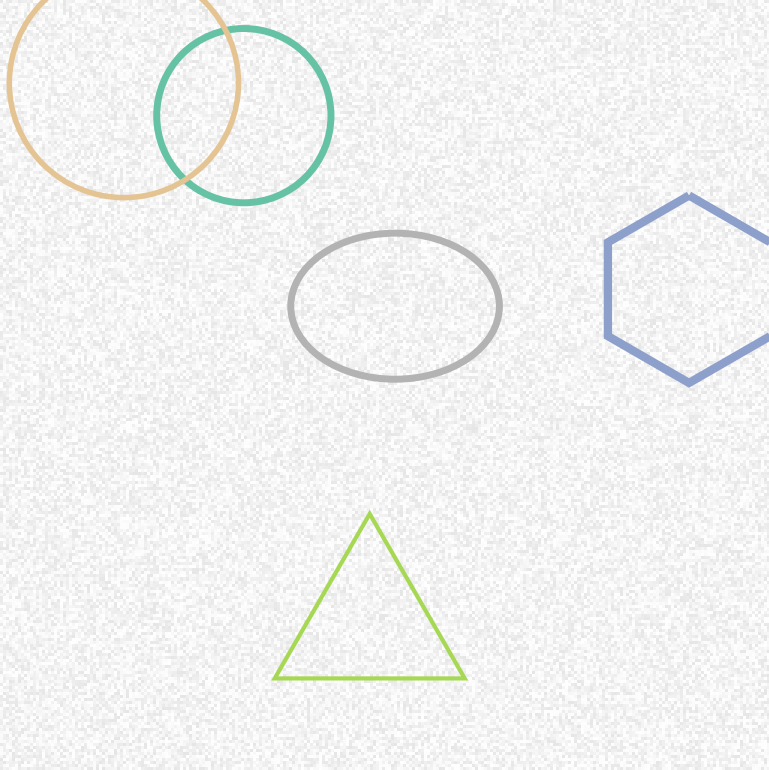[{"shape": "circle", "thickness": 2.5, "radius": 0.57, "center": [0.317, 0.85]}, {"shape": "hexagon", "thickness": 3, "radius": 0.61, "center": [0.895, 0.624]}, {"shape": "triangle", "thickness": 1.5, "radius": 0.71, "center": [0.48, 0.19]}, {"shape": "circle", "thickness": 2, "radius": 0.74, "center": [0.161, 0.892]}, {"shape": "oval", "thickness": 2.5, "radius": 0.68, "center": [0.513, 0.602]}]